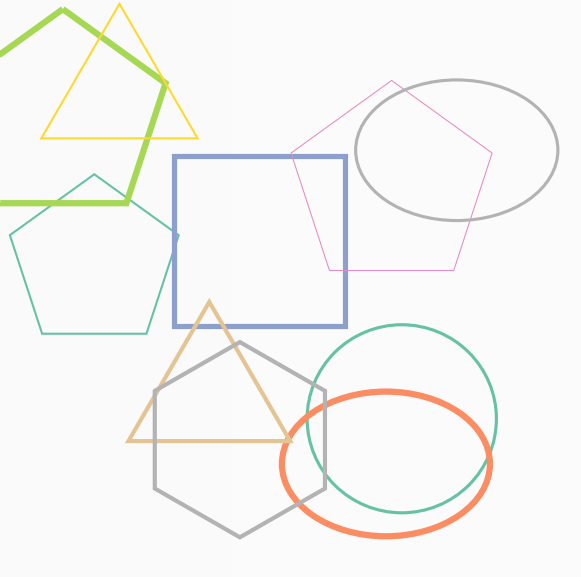[{"shape": "circle", "thickness": 1.5, "radius": 0.81, "center": [0.691, 0.274]}, {"shape": "pentagon", "thickness": 1, "radius": 0.76, "center": [0.162, 0.545]}, {"shape": "oval", "thickness": 3, "radius": 0.89, "center": [0.664, 0.196]}, {"shape": "square", "thickness": 2.5, "radius": 0.74, "center": [0.447, 0.582]}, {"shape": "pentagon", "thickness": 0.5, "radius": 0.91, "center": [0.674, 0.678]}, {"shape": "pentagon", "thickness": 3, "radius": 0.93, "center": [0.108, 0.798]}, {"shape": "triangle", "thickness": 1, "radius": 0.78, "center": [0.206, 0.837]}, {"shape": "triangle", "thickness": 2, "radius": 0.8, "center": [0.36, 0.316]}, {"shape": "oval", "thickness": 1.5, "radius": 0.87, "center": [0.786, 0.739]}, {"shape": "hexagon", "thickness": 2, "radius": 0.85, "center": [0.413, 0.238]}]